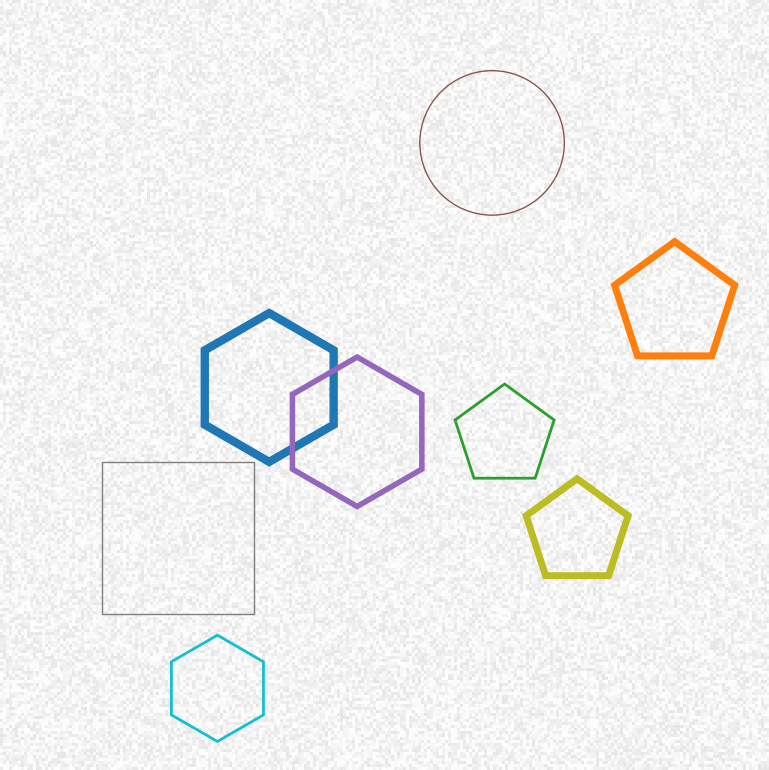[{"shape": "hexagon", "thickness": 3, "radius": 0.48, "center": [0.35, 0.497]}, {"shape": "pentagon", "thickness": 2.5, "radius": 0.41, "center": [0.876, 0.604]}, {"shape": "pentagon", "thickness": 1, "radius": 0.34, "center": [0.655, 0.434]}, {"shape": "hexagon", "thickness": 2, "radius": 0.49, "center": [0.464, 0.439]}, {"shape": "circle", "thickness": 0.5, "radius": 0.47, "center": [0.639, 0.814]}, {"shape": "square", "thickness": 0.5, "radius": 0.49, "center": [0.231, 0.302]}, {"shape": "pentagon", "thickness": 2.5, "radius": 0.35, "center": [0.75, 0.309]}, {"shape": "hexagon", "thickness": 1, "radius": 0.35, "center": [0.282, 0.106]}]